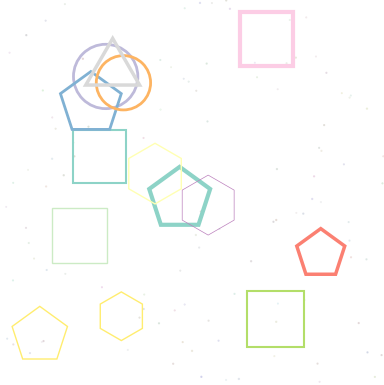[{"shape": "pentagon", "thickness": 3, "radius": 0.42, "center": [0.467, 0.483]}, {"shape": "square", "thickness": 1.5, "radius": 0.35, "center": [0.258, 0.593]}, {"shape": "hexagon", "thickness": 1, "radius": 0.39, "center": [0.403, 0.549]}, {"shape": "circle", "thickness": 2, "radius": 0.42, "center": [0.274, 0.801]}, {"shape": "pentagon", "thickness": 2.5, "radius": 0.33, "center": [0.833, 0.341]}, {"shape": "pentagon", "thickness": 2, "radius": 0.42, "center": [0.236, 0.731]}, {"shape": "circle", "thickness": 2, "radius": 0.35, "center": [0.321, 0.785]}, {"shape": "square", "thickness": 1.5, "radius": 0.37, "center": [0.715, 0.172]}, {"shape": "square", "thickness": 3, "radius": 0.35, "center": [0.693, 0.899]}, {"shape": "triangle", "thickness": 2.5, "radius": 0.4, "center": [0.293, 0.819]}, {"shape": "hexagon", "thickness": 0.5, "radius": 0.39, "center": [0.541, 0.467]}, {"shape": "square", "thickness": 1, "radius": 0.36, "center": [0.207, 0.388]}, {"shape": "pentagon", "thickness": 1, "radius": 0.38, "center": [0.103, 0.129]}, {"shape": "hexagon", "thickness": 1, "radius": 0.32, "center": [0.315, 0.179]}]